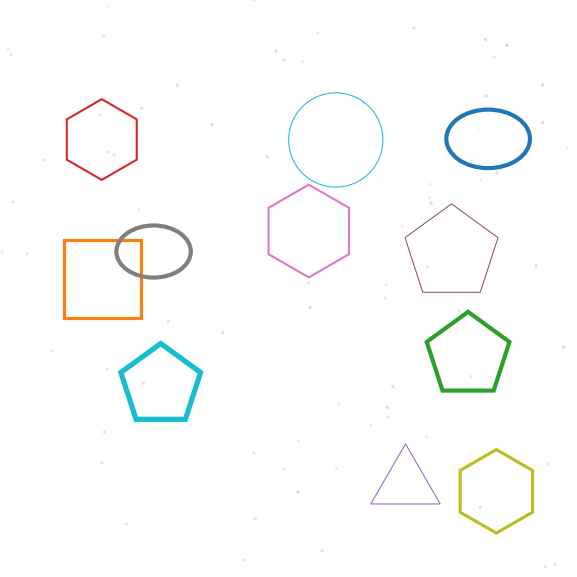[{"shape": "oval", "thickness": 2, "radius": 0.36, "center": [0.845, 0.759]}, {"shape": "square", "thickness": 1.5, "radius": 0.34, "center": [0.177, 0.515]}, {"shape": "pentagon", "thickness": 2, "radius": 0.38, "center": [0.811, 0.384]}, {"shape": "hexagon", "thickness": 1, "radius": 0.35, "center": [0.176, 0.758]}, {"shape": "triangle", "thickness": 0.5, "radius": 0.35, "center": [0.702, 0.161]}, {"shape": "pentagon", "thickness": 0.5, "radius": 0.42, "center": [0.782, 0.561]}, {"shape": "hexagon", "thickness": 1, "radius": 0.4, "center": [0.535, 0.599]}, {"shape": "oval", "thickness": 2, "radius": 0.32, "center": [0.266, 0.564]}, {"shape": "hexagon", "thickness": 1.5, "radius": 0.36, "center": [0.859, 0.148]}, {"shape": "circle", "thickness": 0.5, "radius": 0.41, "center": [0.581, 0.757]}, {"shape": "pentagon", "thickness": 2.5, "radius": 0.36, "center": [0.278, 0.332]}]